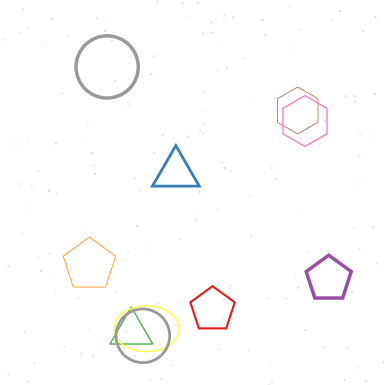[{"shape": "pentagon", "thickness": 1.5, "radius": 0.3, "center": [0.552, 0.196]}, {"shape": "triangle", "thickness": 2, "radius": 0.35, "center": [0.457, 0.552]}, {"shape": "triangle", "thickness": 1, "radius": 0.32, "center": [0.341, 0.139]}, {"shape": "pentagon", "thickness": 2.5, "radius": 0.31, "center": [0.854, 0.276]}, {"shape": "pentagon", "thickness": 0.5, "radius": 0.36, "center": [0.232, 0.312]}, {"shape": "oval", "thickness": 1, "radius": 0.43, "center": [0.38, 0.146]}, {"shape": "hexagon", "thickness": 0.5, "radius": 0.3, "center": [0.773, 0.713]}, {"shape": "hexagon", "thickness": 1, "radius": 0.33, "center": [0.792, 0.686]}, {"shape": "circle", "thickness": 2.5, "radius": 0.4, "center": [0.278, 0.826]}, {"shape": "circle", "thickness": 2, "radius": 0.35, "center": [0.371, 0.128]}]